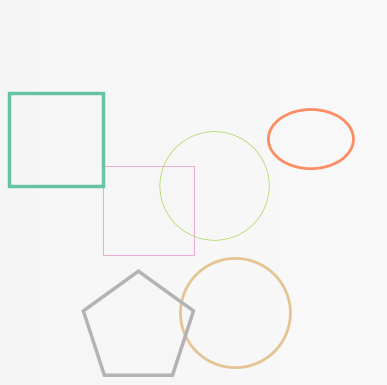[{"shape": "square", "thickness": 2.5, "radius": 0.6, "center": [0.145, 0.637]}, {"shape": "oval", "thickness": 2, "radius": 0.55, "center": [0.802, 0.639]}, {"shape": "square", "thickness": 0.5, "radius": 0.58, "center": [0.383, 0.453]}, {"shape": "circle", "thickness": 0.5, "radius": 0.71, "center": [0.554, 0.517]}, {"shape": "circle", "thickness": 2, "radius": 0.71, "center": [0.608, 0.187]}, {"shape": "pentagon", "thickness": 2.5, "radius": 0.75, "center": [0.357, 0.146]}]